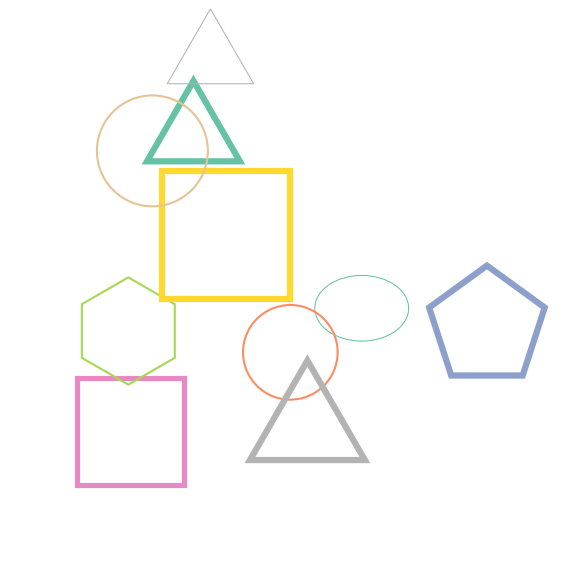[{"shape": "oval", "thickness": 0.5, "radius": 0.41, "center": [0.626, 0.465]}, {"shape": "triangle", "thickness": 3, "radius": 0.46, "center": [0.335, 0.766]}, {"shape": "circle", "thickness": 1, "radius": 0.41, "center": [0.503, 0.389]}, {"shape": "pentagon", "thickness": 3, "radius": 0.53, "center": [0.843, 0.434]}, {"shape": "square", "thickness": 2.5, "radius": 0.46, "center": [0.226, 0.252]}, {"shape": "hexagon", "thickness": 1, "radius": 0.46, "center": [0.222, 0.426]}, {"shape": "square", "thickness": 3, "radius": 0.55, "center": [0.392, 0.592]}, {"shape": "circle", "thickness": 1, "radius": 0.48, "center": [0.264, 0.738]}, {"shape": "triangle", "thickness": 3, "radius": 0.57, "center": [0.532, 0.26]}, {"shape": "triangle", "thickness": 0.5, "radius": 0.43, "center": [0.364, 0.897]}]